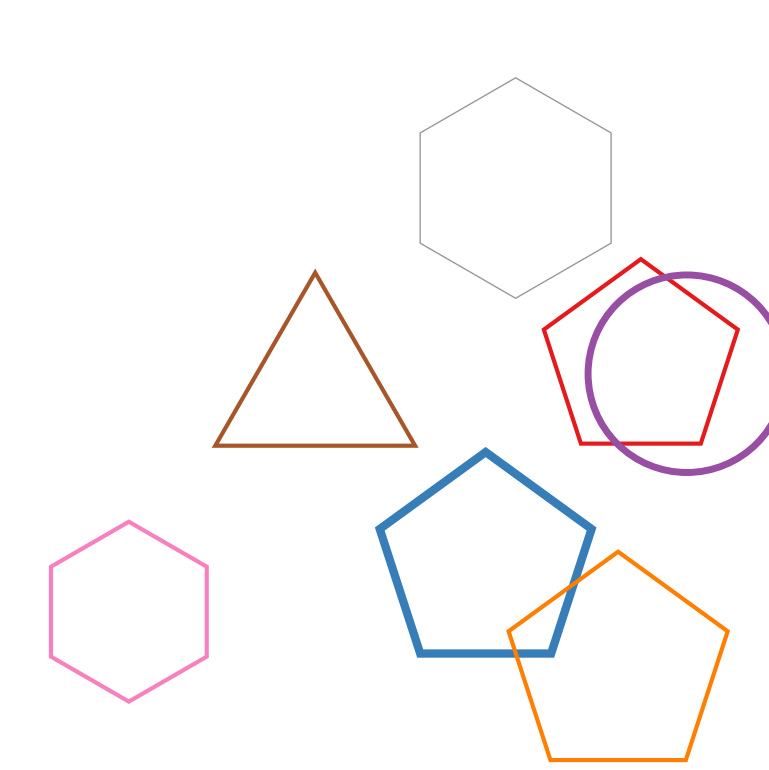[{"shape": "pentagon", "thickness": 1.5, "radius": 0.66, "center": [0.832, 0.531]}, {"shape": "pentagon", "thickness": 3, "radius": 0.72, "center": [0.631, 0.268]}, {"shape": "circle", "thickness": 2.5, "radius": 0.64, "center": [0.892, 0.515]}, {"shape": "pentagon", "thickness": 1.5, "radius": 0.75, "center": [0.803, 0.134]}, {"shape": "triangle", "thickness": 1.5, "radius": 0.75, "center": [0.409, 0.496]}, {"shape": "hexagon", "thickness": 1.5, "radius": 0.58, "center": [0.167, 0.206]}, {"shape": "hexagon", "thickness": 0.5, "radius": 0.72, "center": [0.67, 0.756]}]